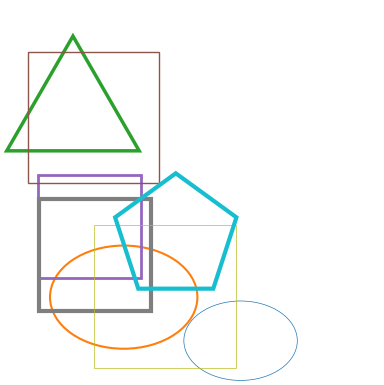[{"shape": "oval", "thickness": 0.5, "radius": 0.74, "center": [0.625, 0.115]}, {"shape": "oval", "thickness": 1.5, "radius": 0.96, "center": [0.321, 0.228]}, {"shape": "triangle", "thickness": 2.5, "radius": 0.99, "center": [0.189, 0.708]}, {"shape": "square", "thickness": 2, "radius": 0.67, "center": [0.233, 0.412]}, {"shape": "square", "thickness": 1, "radius": 0.85, "center": [0.243, 0.694]}, {"shape": "square", "thickness": 3, "radius": 0.72, "center": [0.246, 0.338]}, {"shape": "square", "thickness": 0.5, "radius": 0.93, "center": [0.429, 0.23]}, {"shape": "pentagon", "thickness": 3, "radius": 0.83, "center": [0.457, 0.384]}]